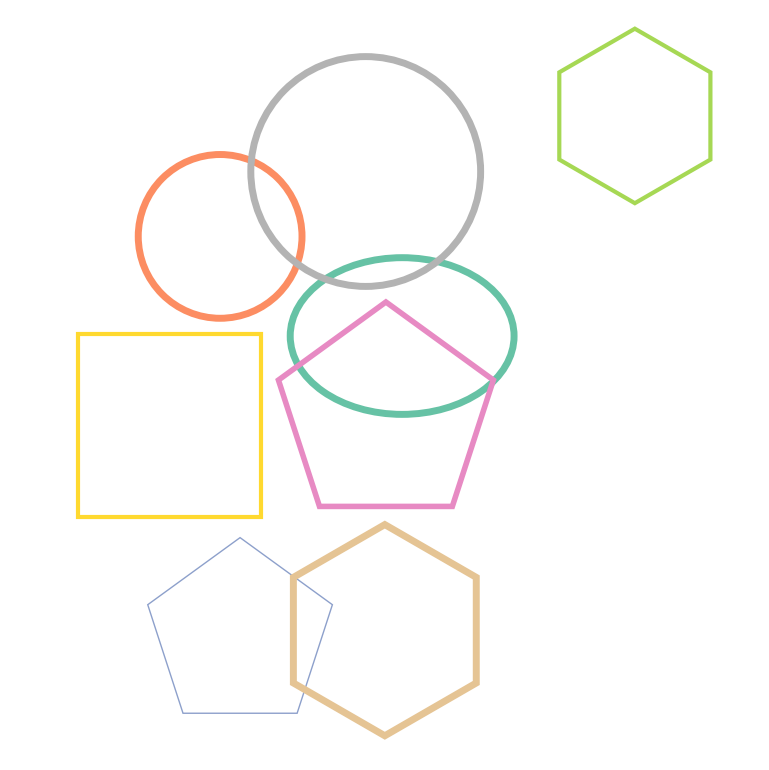[{"shape": "oval", "thickness": 2.5, "radius": 0.73, "center": [0.522, 0.564]}, {"shape": "circle", "thickness": 2.5, "radius": 0.53, "center": [0.286, 0.693]}, {"shape": "pentagon", "thickness": 0.5, "radius": 0.63, "center": [0.312, 0.176]}, {"shape": "pentagon", "thickness": 2, "radius": 0.73, "center": [0.501, 0.461]}, {"shape": "hexagon", "thickness": 1.5, "radius": 0.57, "center": [0.824, 0.849]}, {"shape": "square", "thickness": 1.5, "radius": 0.6, "center": [0.22, 0.447]}, {"shape": "hexagon", "thickness": 2.5, "radius": 0.69, "center": [0.5, 0.182]}, {"shape": "circle", "thickness": 2.5, "radius": 0.75, "center": [0.475, 0.777]}]